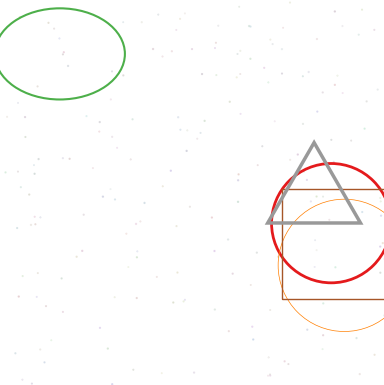[{"shape": "circle", "thickness": 2, "radius": 0.77, "center": [0.86, 0.42]}, {"shape": "oval", "thickness": 1.5, "radius": 0.85, "center": [0.155, 0.86]}, {"shape": "circle", "thickness": 0.5, "radius": 0.86, "center": [0.894, 0.311]}, {"shape": "square", "thickness": 1, "radius": 0.71, "center": [0.875, 0.366]}, {"shape": "triangle", "thickness": 2.5, "radius": 0.7, "center": [0.816, 0.49]}]